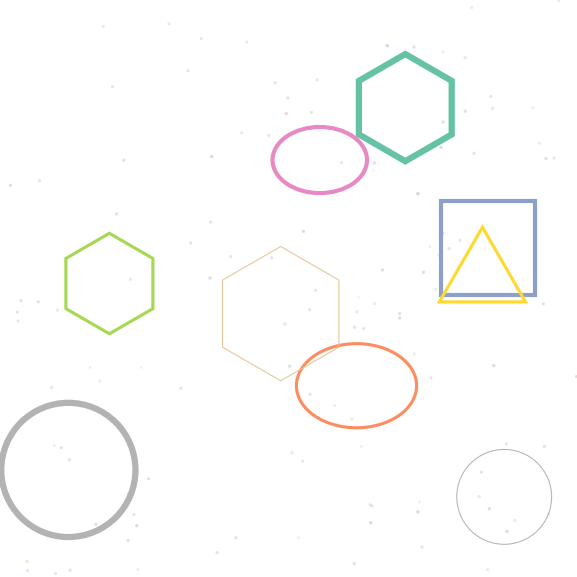[{"shape": "hexagon", "thickness": 3, "radius": 0.46, "center": [0.702, 0.813]}, {"shape": "oval", "thickness": 1.5, "radius": 0.52, "center": [0.617, 0.331]}, {"shape": "square", "thickness": 2, "radius": 0.41, "center": [0.845, 0.569]}, {"shape": "oval", "thickness": 2, "radius": 0.41, "center": [0.554, 0.722]}, {"shape": "hexagon", "thickness": 1.5, "radius": 0.43, "center": [0.189, 0.508]}, {"shape": "triangle", "thickness": 1.5, "radius": 0.43, "center": [0.835, 0.519]}, {"shape": "hexagon", "thickness": 0.5, "radius": 0.58, "center": [0.486, 0.456]}, {"shape": "circle", "thickness": 3, "radius": 0.58, "center": [0.118, 0.185]}, {"shape": "circle", "thickness": 0.5, "radius": 0.41, "center": [0.873, 0.139]}]